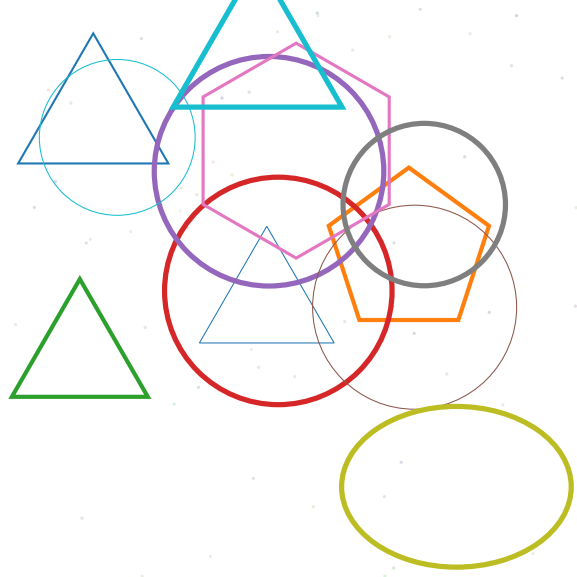[{"shape": "triangle", "thickness": 0.5, "radius": 0.67, "center": [0.462, 0.473]}, {"shape": "triangle", "thickness": 1, "radius": 0.75, "center": [0.161, 0.791]}, {"shape": "pentagon", "thickness": 2, "radius": 0.73, "center": [0.708, 0.563]}, {"shape": "triangle", "thickness": 2, "radius": 0.68, "center": [0.138, 0.38]}, {"shape": "circle", "thickness": 2.5, "radius": 0.98, "center": [0.482, 0.495]}, {"shape": "circle", "thickness": 2.5, "radius": 0.99, "center": [0.466, 0.703]}, {"shape": "circle", "thickness": 0.5, "radius": 0.88, "center": [0.718, 0.467]}, {"shape": "hexagon", "thickness": 1.5, "radius": 0.93, "center": [0.513, 0.738]}, {"shape": "circle", "thickness": 2.5, "radius": 0.7, "center": [0.735, 0.645]}, {"shape": "oval", "thickness": 2.5, "radius": 0.99, "center": [0.79, 0.156]}, {"shape": "circle", "thickness": 0.5, "radius": 0.67, "center": [0.203, 0.761]}, {"shape": "triangle", "thickness": 2.5, "radius": 0.84, "center": [0.446, 0.898]}]